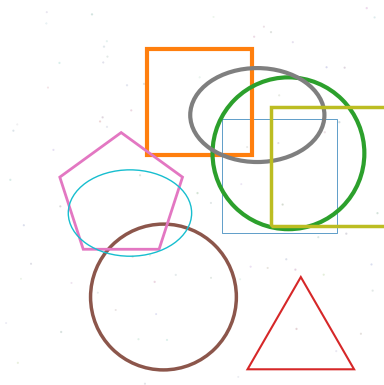[{"shape": "square", "thickness": 0.5, "radius": 0.74, "center": [0.726, 0.544]}, {"shape": "square", "thickness": 3, "radius": 0.69, "center": [0.518, 0.735]}, {"shape": "circle", "thickness": 3, "radius": 0.99, "center": [0.749, 0.602]}, {"shape": "triangle", "thickness": 1.5, "radius": 0.8, "center": [0.781, 0.121]}, {"shape": "circle", "thickness": 2.5, "radius": 0.95, "center": [0.425, 0.229]}, {"shape": "pentagon", "thickness": 2, "radius": 0.84, "center": [0.315, 0.488]}, {"shape": "oval", "thickness": 3, "radius": 0.87, "center": [0.668, 0.701]}, {"shape": "square", "thickness": 2.5, "radius": 0.77, "center": [0.857, 0.567]}, {"shape": "oval", "thickness": 1, "radius": 0.8, "center": [0.338, 0.447]}]